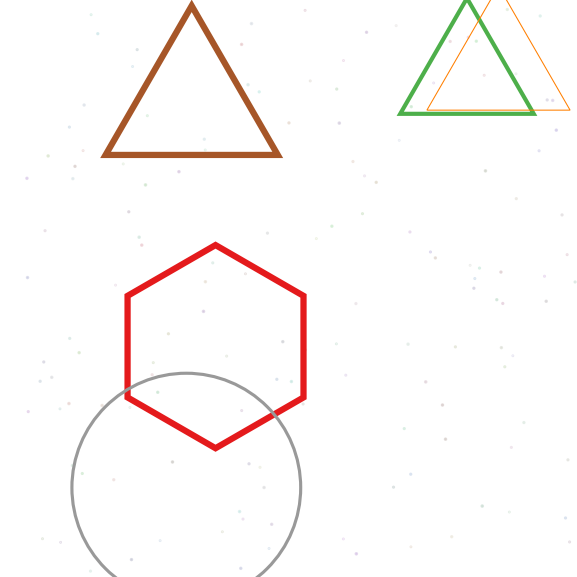[{"shape": "hexagon", "thickness": 3, "radius": 0.88, "center": [0.373, 0.399]}, {"shape": "triangle", "thickness": 2, "radius": 0.67, "center": [0.809, 0.869]}, {"shape": "triangle", "thickness": 0.5, "radius": 0.72, "center": [0.863, 0.88]}, {"shape": "triangle", "thickness": 3, "radius": 0.86, "center": [0.332, 0.817]}, {"shape": "circle", "thickness": 1.5, "radius": 0.99, "center": [0.323, 0.155]}]